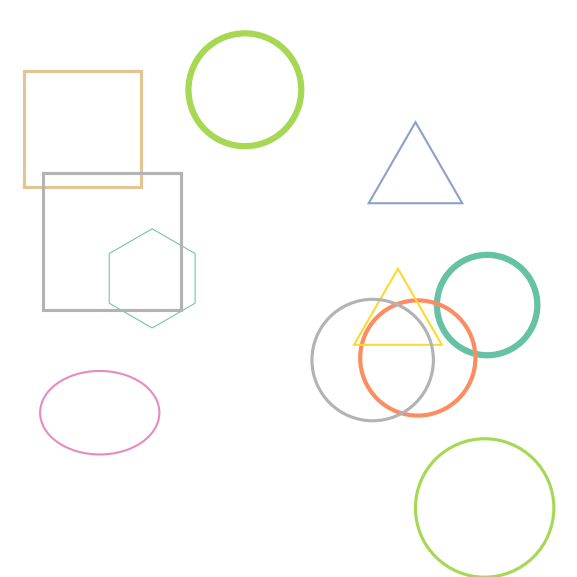[{"shape": "hexagon", "thickness": 0.5, "radius": 0.43, "center": [0.263, 0.517]}, {"shape": "circle", "thickness": 3, "radius": 0.43, "center": [0.844, 0.471]}, {"shape": "circle", "thickness": 2, "radius": 0.5, "center": [0.723, 0.379]}, {"shape": "triangle", "thickness": 1, "radius": 0.47, "center": [0.719, 0.694]}, {"shape": "oval", "thickness": 1, "radius": 0.52, "center": [0.173, 0.284]}, {"shape": "circle", "thickness": 3, "radius": 0.49, "center": [0.424, 0.844]}, {"shape": "circle", "thickness": 1.5, "radius": 0.6, "center": [0.839, 0.12]}, {"shape": "triangle", "thickness": 1, "radius": 0.44, "center": [0.689, 0.446]}, {"shape": "square", "thickness": 1.5, "radius": 0.5, "center": [0.143, 0.775]}, {"shape": "circle", "thickness": 1.5, "radius": 0.53, "center": [0.645, 0.376]}, {"shape": "square", "thickness": 1.5, "radius": 0.6, "center": [0.194, 0.581]}]